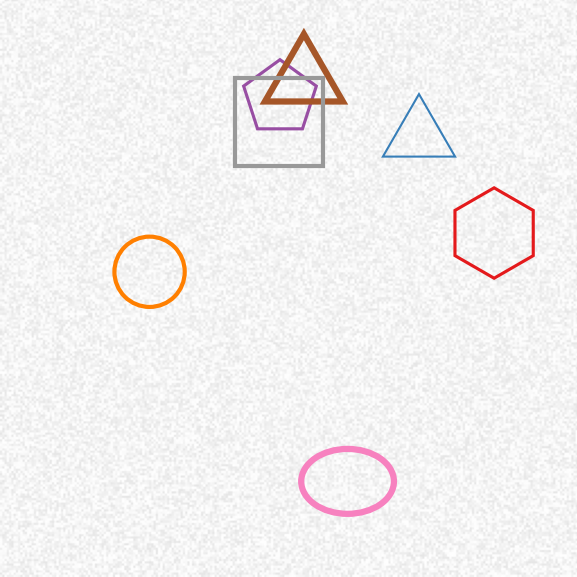[{"shape": "hexagon", "thickness": 1.5, "radius": 0.39, "center": [0.856, 0.596]}, {"shape": "triangle", "thickness": 1, "radius": 0.36, "center": [0.726, 0.764]}, {"shape": "pentagon", "thickness": 1.5, "radius": 0.33, "center": [0.485, 0.83]}, {"shape": "circle", "thickness": 2, "radius": 0.3, "center": [0.259, 0.529]}, {"shape": "triangle", "thickness": 3, "radius": 0.39, "center": [0.526, 0.862]}, {"shape": "oval", "thickness": 3, "radius": 0.4, "center": [0.602, 0.166]}, {"shape": "square", "thickness": 2, "radius": 0.38, "center": [0.483, 0.788]}]